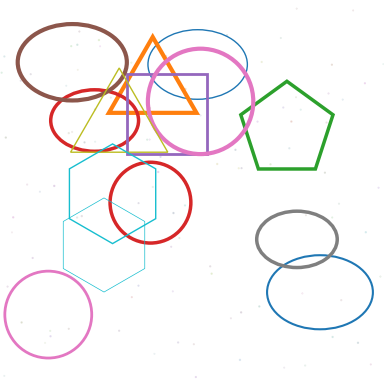[{"shape": "oval", "thickness": 1, "radius": 0.65, "center": [0.513, 0.832]}, {"shape": "oval", "thickness": 1.5, "radius": 0.69, "center": [0.831, 0.241]}, {"shape": "triangle", "thickness": 3, "radius": 0.66, "center": [0.397, 0.773]}, {"shape": "pentagon", "thickness": 2.5, "radius": 0.63, "center": [0.745, 0.663]}, {"shape": "oval", "thickness": 2.5, "radius": 0.57, "center": [0.246, 0.687]}, {"shape": "circle", "thickness": 2.5, "radius": 0.52, "center": [0.391, 0.474]}, {"shape": "square", "thickness": 2, "radius": 0.52, "center": [0.434, 0.704]}, {"shape": "oval", "thickness": 3, "radius": 0.71, "center": [0.188, 0.838]}, {"shape": "circle", "thickness": 3, "radius": 0.68, "center": [0.521, 0.737]}, {"shape": "circle", "thickness": 2, "radius": 0.56, "center": [0.125, 0.183]}, {"shape": "oval", "thickness": 2.5, "radius": 0.52, "center": [0.771, 0.378]}, {"shape": "triangle", "thickness": 1, "radius": 0.73, "center": [0.31, 0.678]}, {"shape": "hexagon", "thickness": 1, "radius": 0.65, "center": [0.292, 0.497]}, {"shape": "hexagon", "thickness": 0.5, "radius": 0.61, "center": [0.27, 0.364]}]